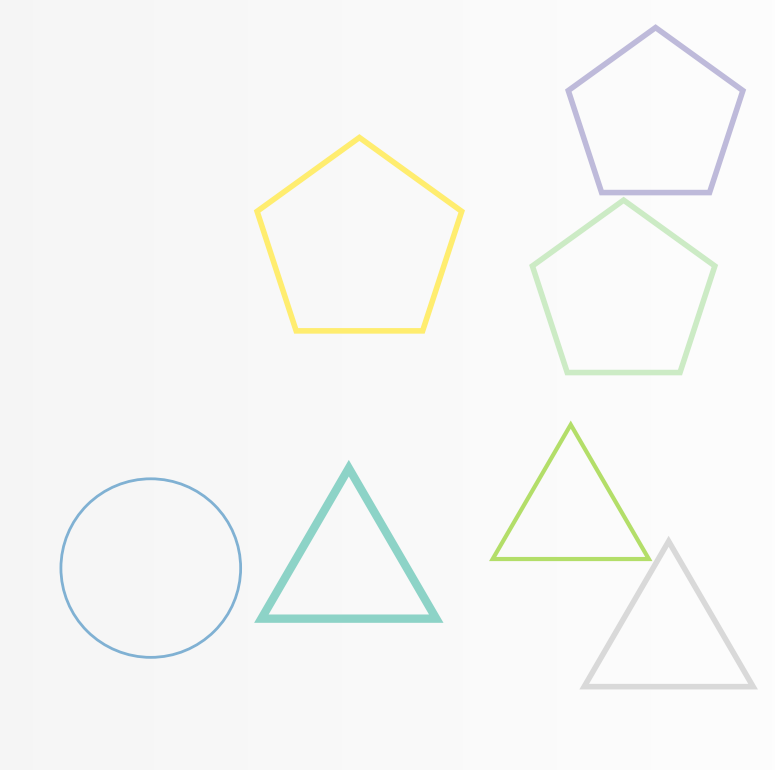[{"shape": "triangle", "thickness": 3, "radius": 0.65, "center": [0.45, 0.262]}, {"shape": "pentagon", "thickness": 2, "radius": 0.59, "center": [0.846, 0.846]}, {"shape": "circle", "thickness": 1, "radius": 0.58, "center": [0.195, 0.262]}, {"shape": "triangle", "thickness": 1.5, "radius": 0.58, "center": [0.736, 0.332]}, {"shape": "triangle", "thickness": 2, "radius": 0.63, "center": [0.863, 0.171]}, {"shape": "pentagon", "thickness": 2, "radius": 0.62, "center": [0.805, 0.616]}, {"shape": "pentagon", "thickness": 2, "radius": 0.69, "center": [0.464, 0.683]}]